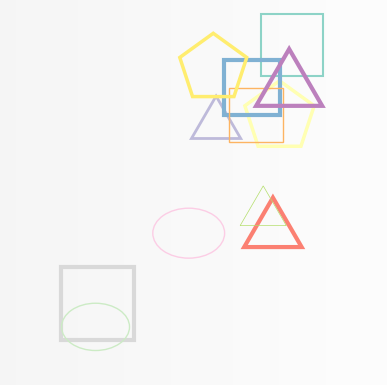[{"shape": "square", "thickness": 1.5, "radius": 0.41, "center": [0.754, 0.884]}, {"shape": "pentagon", "thickness": 2.5, "radius": 0.47, "center": [0.721, 0.696]}, {"shape": "triangle", "thickness": 2, "radius": 0.37, "center": [0.558, 0.677]}, {"shape": "triangle", "thickness": 3, "radius": 0.43, "center": [0.704, 0.401]}, {"shape": "square", "thickness": 3, "radius": 0.36, "center": [0.65, 0.773]}, {"shape": "square", "thickness": 1, "radius": 0.35, "center": [0.66, 0.702]}, {"shape": "triangle", "thickness": 0.5, "radius": 0.34, "center": [0.679, 0.448]}, {"shape": "oval", "thickness": 1, "radius": 0.46, "center": [0.487, 0.394]}, {"shape": "square", "thickness": 3, "radius": 0.47, "center": [0.252, 0.211]}, {"shape": "triangle", "thickness": 3, "radius": 0.49, "center": [0.746, 0.774]}, {"shape": "oval", "thickness": 1, "radius": 0.44, "center": [0.247, 0.151]}, {"shape": "pentagon", "thickness": 2.5, "radius": 0.45, "center": [0.55, 0.823]}]